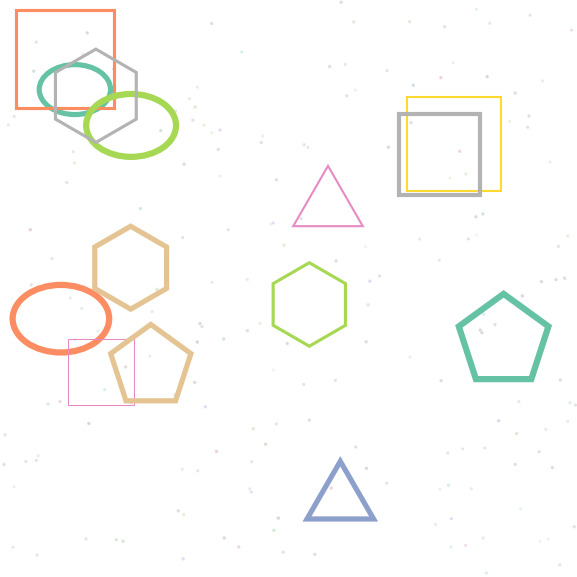[{"shape": "oval", "thickness": 2.5, "radius": 0.31, "center": [0.13, 0.844]}, {"shape": "pentagon", "thickness": 3, "radius": 0.41, "center": [0.872, 0.409]}, {"shape": "square", "thickness": 1.5, "radius": 0.42, "center": [0.112, 0.898]}, {"shape": "oval", "thickness": 3, "radius": 0.42, "center": [0.105, 0.447]}, {"shape": "triangle", "thickness": 2.5, "radius": 0.33, "center": [0.589, 0.134]}, {"shape": "triangle", "thickness": 1, "radius": 0.35, "center": [0.568, 0.642]}, {"shape": "square", "thickness": 0.5, "radius": 0.29, "center": [0.175, 0.355]}, {"shape": "hexagon", "thickness": 1.5, "radius": 0.36, "center": [0.536, 0.472]}, {"shape": "oval", "thickness": 3, "radius": 0.39, "center": [0.227, 0.782]}, {"shape": "square", "thickness": 1, "radius": 0.41, "center": [0.787, 0.749]}, {"shape": "hexagon", "thickness": 2.5, "radius": 0.36, "center": [0.226, 0.536]}, {"shape": "pentagon", "thickness": 2.5, "radius": 0.37, "center": [0.261, 0.364]}, {"shape": "square", "thickness": 2, "radius": 0.35, "center": [0.761, 0.732]}, {"shape": "hexagon", "thickness": 1.5, "radius": 0.4, "center": [0.166, 0.833]}]